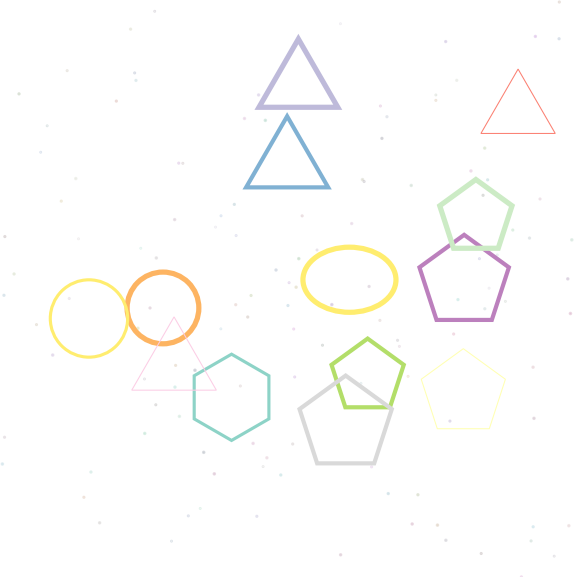[{"shape": "hexagon", "thickness": 1.5, "radius": 0.37, "center": [0.401, 0.311]}, {"shape": "pentagon", "thickness": 0.5, "radius": 0.38, "center": [0.802, 0.319]}, {"shape": "triangle", "thickness": 2.5, "radius": 0.39, "center": [0.517, 0.853]}, {"shape": "triangle", "thickness": 0.5, "radius": 0.37, "center": [0.897, 0.805]}, {"shape": "triangle", "thickness": 2, "radius": 0.41, "center": [0.497, 0.716]}, {"shape": "circle", "thickness": 2.5, "radius": 0.31, "center": [0.282, 0.466]}, {"shape": "pentagon", "thickness": 2, "radius": 0.33, "center": [0.637, 0.347]}, {"shape": "triangle", "thickness": 0.5, "radius": 0.42, "center": [0.301, 0.366]}, {"shape": "pentagon", "thickness": 2, "radius": 0.42, "center": [0.599, 0.265]}, {"shape": "pentagon", "thickness": 2, "radius": 0.41, "center": [0.804, 0.511]}, {"shape": "pentagon", "thickness": 2.5, "radius": 0.33, "center": [0.824, 0.622]}, {"shape": "oval", "thickness": 2.5, "radius": 0.4, "center": [0.605, 0.515]}, {"shape": "circle", "thickness": 1.5, "radius": 0.33, "center": [0.154, 0.448]}]